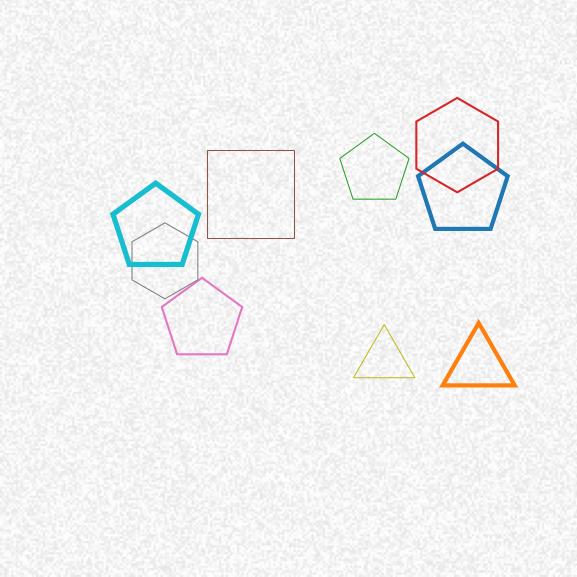[{"shape": "pentagon", "thickness": 2, "radius": 0.41, "center": [0.802, 0.669]}, {"shape": "triangle", "thickness": 2, "radius": 0.36, "center": [0.829, 0.368]}, {"shape": "pentagon", "thickness": 0.5, "radius": 0.32, "center": [0.648, 0.705]}, {"shape": "hexagon", "thickness": 1, "radius": 0.41, "center": [0.792, 0.748]}, {"shape": "square", "thickness": 0.5, "radius": 0.38, "center": [0.434, 0.663]}, {"shape": "pentagon", "thickness": 1, "radius": 0.37, "center": [0.35, 0.445]}, {"shape": "hexagon", "thickness": 0.5, "radius": 0.33, "center": [0.286, 0.548]}, {"shape": "triangle", "thickness": 0.5, "radius": 0.31, "center": [0.665, 0.376]}, {"shape": "pentagon", "thickness": 2.5, "radius": 0.39, "center": [0.27, 0.604]}]